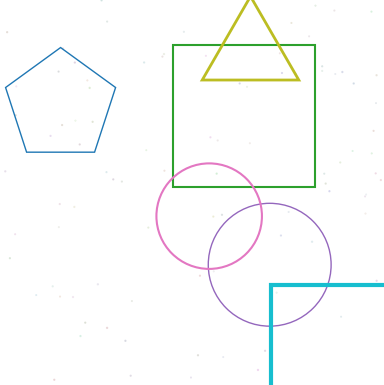[{"shape": "pentagon", "thickness": 1, "radius": 0.75, "center": [0.157, 0.726]}, {"shape": "square", "thickness": 1.5, "radius": 0.92, "center": [0.634, 0.699]}, {"shape": "circle", "thickness": 1, "radius": 0.8, "center": [0.701, 0.312]}, {"shape": "circle", "thickness": 1.5, "radius": 0.69, "center": [0.543, 0.439]}, {"shape": "triangle", "thickness": 2, "radius": 0.72, "center": [0.651, 0.865]}, {"shape": "square", "thickness": 3, "radius": 0.79, "center": [0.861, 0.102]}]